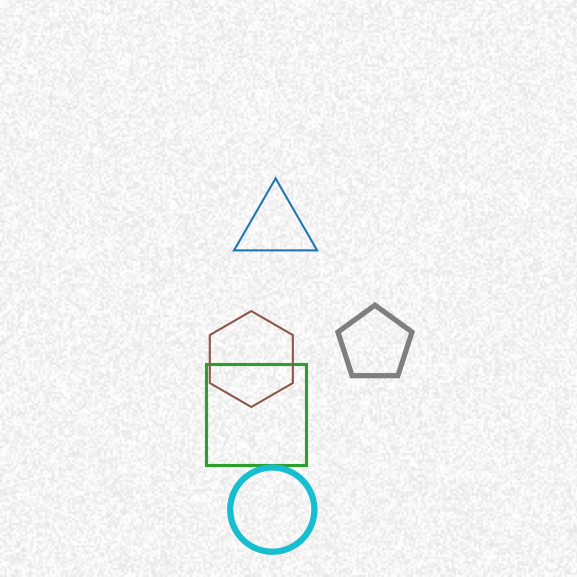[{"shape": "triangle", "thickness": 1, "radius": 0.42, "center": [0.477, 0.607]}, {"shape": "square", "thickness": 1.5, "radius": 0.44, "center": [0.444, 0.281]}, {"shape": "hexagon", "thickness": 1, "radius": 0.42, "center": [0.435, 0.377]}, {"shape": "pentagon", "thickness": 2.5, "radius": 0.34, "center": [0.649, 0.403]}, {"shape": "circle", "thickness": 3, "radius": 0.36, "center": [0.471, 0.117]}]